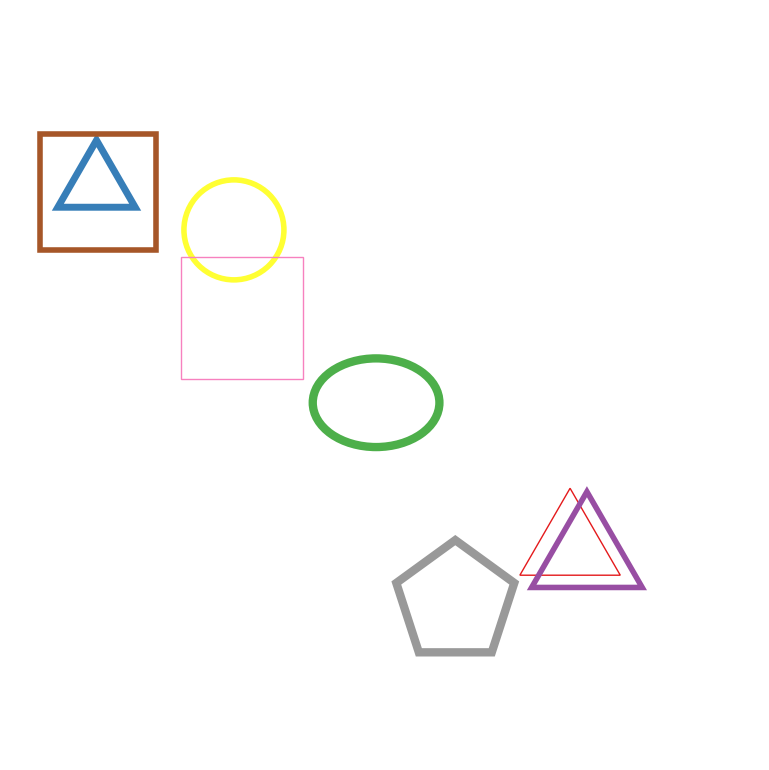[{"shape": "triangle", "thickness": 0.5, "radius": 0.38, "center": [0.74, 0.291]}, {"shape": "triangle", "thickness": 2.5, "radius": 0.29, "center": [0.125, 0.76]}, {"shape": "oval", "thickness": 3, "radius": 0.41, "center": [0.488, 0.477]}, {"shape": "triangle", "thickness": 2, "radius": 0.41, "center": [0.762, 0.279]}, {"shape": "circle", "thickness": 2, "radius": 0.32, "center": [0.304, 0.701]}, {"shape": "square", "thickness": 2, "radius": 0.37, "center": [0.127, 0.751]}, {"shape": "square", "thickness": 0.5, "radius": 0.4, "center": [0.315, 0.587]}, {"shape": "pentagon", "thickness": 3, "radius": 0.4, "center": [0.591, 0.218]}]